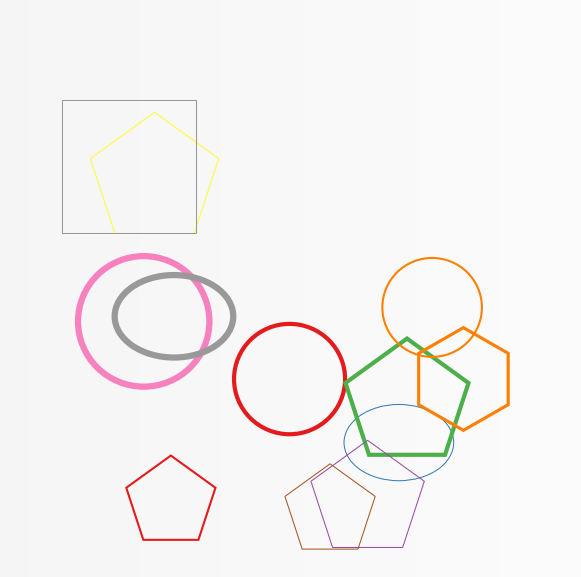[{"shape": "pentagon", "thickness": 1, "radius": 0.4, "center": [0.294, 0.13]}, {"shape": "circle", "thickness": 2, "radius": 0.48, "center": [0.498, 0.343]}, {"shape": "oval", "thickness": 0.5, "radius": 0.47, "center": [0.686, 0.233]}, {"shape": "pentagon", "thickness": 2, "radius": 0.56, "center": [0.7, 0.302]}, {"shape": "pentagon", "thickness": 0.5, "radius": 0.51, "center": [0.632, 0.134]}, {"shape": "circle", "thickness": 1, "radius": 0.43, "center": [0.743, 0.467]}, {"shape": "hexagon", "thickness": 1.5, "radius": 0.44, "center": [0.797, 0.343]}, {"shape": "pentagon", "thickness": 0.5, "radius": 0.58, "center": [0.266, 0.689]}, {"shape": "pentagon", "thickness": 0.5, "radius": 0.41, "center": [0.568, 0.114]}, {"shape": "circle", "thickness": 3, "radius": 0.57, "center": [0.247, 0.443]}, {"shape": "oval", "thickness": 3, "radius": 0.51, "center": [0.299, 0.451]}, {"shape": "square", "thickness": 0.5, "radius": 0.58, "center": [0.222, 0.71]}]